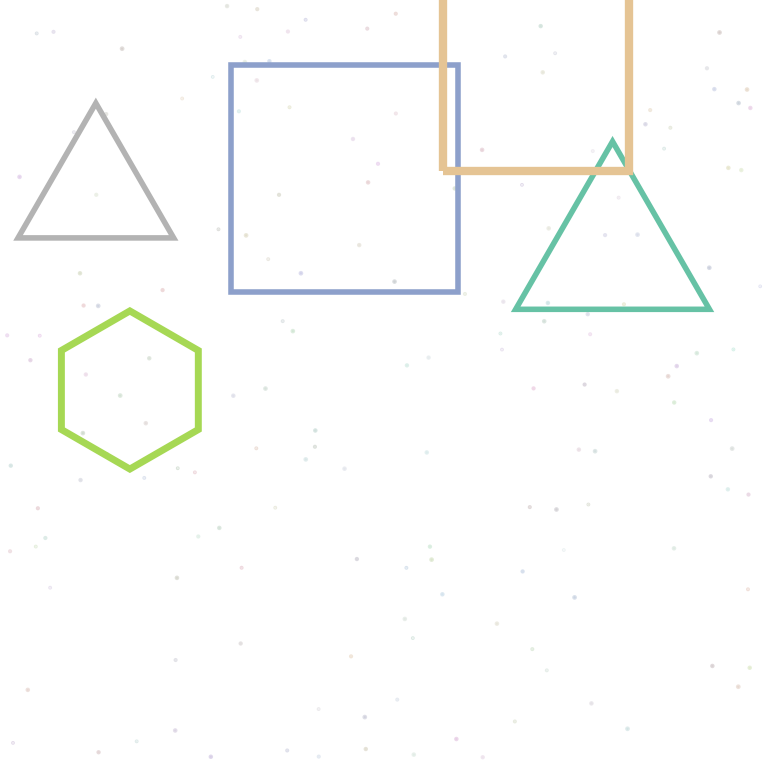[{"shape": "triangle", "thickness": 2, "radius": 0.73, "center": [0.796, 0.671]}, {"shape": "square", "thickness": 2, "radius": 0.74, "center": [0.447, 0.768]}, {"shape": "hexagon", "thickness": 2.5, "radius": 0.51, "center": [0.169, 0.494]}, {"shape": "square", "thickness": 3, "radius": 0.61, "center": [0.696, 0.898]}, {"shape": "triangle", "thickness": 2, "radius": 0.58, "center": [0.124, 0.749]}]